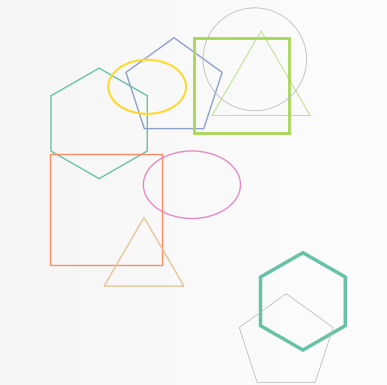[{"shape": "hexagon", "thickness": 1, "radius": 0.72, "center": [0.256, 0.679]}, {"shape": "hexagon", "thickness": 2.5, "radius": 0.63, "center": [0.782, 0.217]}, {"shape": "square", "thickness": 1, "radius": 0.72, "center": [0.273, 0.456]}, {"shape": "pentagon", "thickness": 1, "radius": 0.65, "center": [0.449, 0.772]}, {"shape": "oval", "thickness": 1, "radius": 0.63, "center": [0.495, 0.52]}, {"shape": "triangle", "thickness": 0.5, "radius": 0.73, "center": [0.674, 0.773]}, {"shape": "square", "thickness": 2, "radius": 0.61, "center": [0.623, 0.779]}, {"shape": "oval", "thickness": 1.5, "radius": 0.5, "center": [0.38, 0.775]}, {"shape": "triangle", "thickness": 1, "radius": 0.59, "center": [0.372, 0.316]}, {"shape": "pentagon", "thickness": 0.5, "radius": 0.64, "center": [0.739, 0.11]}, {"shape": "circle", "thickness": 0.5, "radius": 0.67, "center": [0.657, 0.846]}]